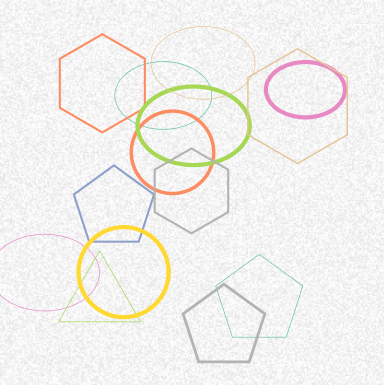[{"shape": "oval", "thickness": 0.5, "radius": 0.63, "center": [0.424, 0.752]}, {"shape": "pentagon", "thickness": 0.5, "radius": 0.59, "center": [0.673, 0.22]}, {"shape": "circle", "thickness": 2.5, "radius": 0.54, "center": [0.448, 0.604]}, {"shape": "hexagon", "thickness": 1.5, "radius": 0.64, "center": [0.266, 0.784]}, {"shape": "pentagon", "thickness": 1.5, "radius": 0.55, "center": [0.296, 0.461]}, {"shape": "oval", "thickness": 3, "radius": 0.51, "center": [0.793, 0.767]}, {"shape": "oval", "thickness": 0.5, "radius": 0.71, "center": [0.116, 0.292]}, {"shape": "triangle", "thickness": 0.5, "radius": 0.62, "center": [0.259, 0.226]}, {"shape": "oval", "thickness": 3, "radius": 0.73, "center": [0.503, 0.673]}, {"shape": "circle", "thickness": 3, "radius": 0.58, "center": [0.321, 0.293]}, {"shape": "hexagon", "thickness": 1, "radius": 0.74, "center": [0.773, 0.724]}, {"shape": "oval", "thickness": 0.5, "radius": 0.67, "center": [0.528, 0.837]}, {"shape": "hexagon", "thickness": 1.5, "radius": 0.55, "center": [0.497, 0.504]}, {"shape": "pentagon", "thickness": 2, "radius": 0.56, "center": [0.582, 0.15]}]